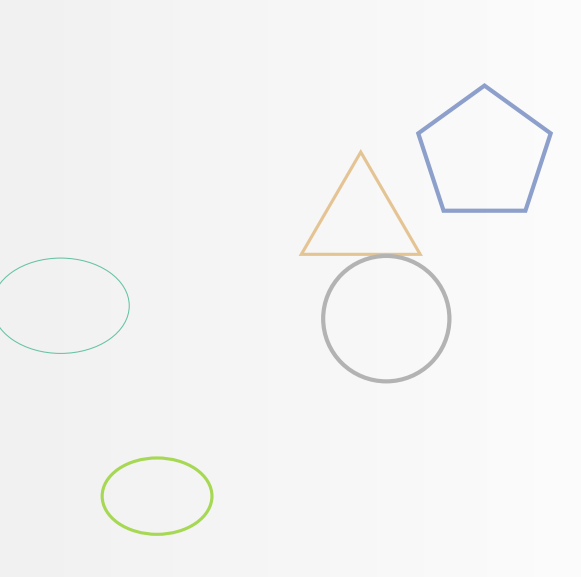[{"shape": "oval", "thickness": 0.5, "radius": 0.59, "center": [0.104, 0.47]}, {"shape": "pentagon", "thickness": 2, "radius": 0.6, "center": [0.834, 0.731]}, {"shape": "oval", "thickness": 1.5, "radius": 0.47, "center": [0.27, 0.14]}, {"shape": "triangle", "thickness": 1.5, "radius": 0.59, "center": [0.621, 0.618]}, {"shape": "circle", "thickness": 2, "radius": 0.54, "center": [0.665, 0.447]}]